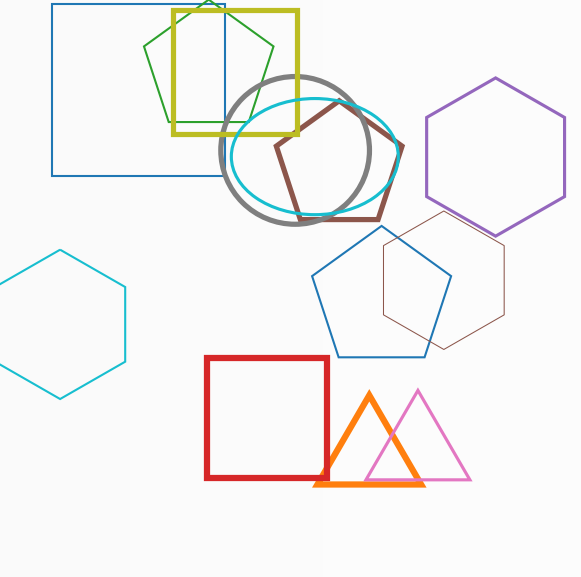[{"shape": "square", "thickness": 1, "radius": 0.74, "center": [0.239, 0.844]}, {"shape": "pentagon", "thickness": 1, "radius": 0.63, "center": [0.657, 0.482]}, {"shape": "triangle", "thickness": 3, "radius": 0.51, "center": [0.635, 0.212]}, {"shape": "pentagon", "thickness": 1, "radius": 0.59, "center": [0.359, 0.883]}, {"shape": "square", "thickness": 3, "radius": 0.52, "center": [0.459, 0.276]}, {"shape": "hexagon", "thickness": 1.5, "radius": 0.68, "center": [0.853, 0.727]}, {"shape": "hexagon", "thickness": 0.5, "radius": 0.6, "center": [0.764, 0.514]}, {"shape": "pentagon", "thickness": 2.5, "radius": 0.57, "center": [0.584, 0.711]}, {"shape": "triangle", "thickness": 1.5, "radius": 0.52, "center": [0.719, 0.22]}, {"shape": "circle", "thickness": 2.5, "radius": 0.64, "center": [0.508, 0.739]}, {"shape": "square", "thickness": 2.5, "radius": 0.54, "center": [0.404, 0.875]}, {"shape": "oval", "thickness": 1.5, "radius": 0.72, "center": [0.542, 0.728]}, {"shape": "hexagon", "thickness": 1, "radius": 0.65, "center": [0.103, 0.437]}]